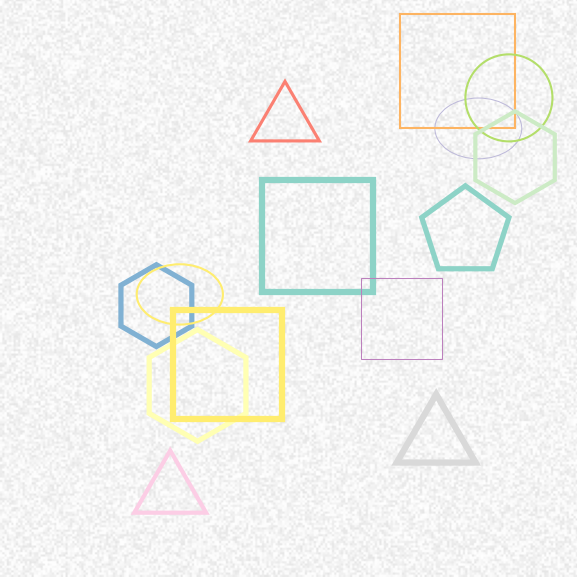[{"shape": "pentagon", "thickness": 2.5, "radius": 0.4, "center": [0.806, 0.598]}, {"shape": "square", "thickness": 3, "radius": 0.48, "center": [0.549, 0.591]}, {"shape": "hexagon", "thickness": 2.5, "radius": 0.48, "center": [0.342, 0.332]}, {"shape": "oval", "thickness": 0.5, "radius": 0.38, "center": [0.828, 0.777]}, {"shape": "triangle", "thickness": 1.5, "radius": 0.34, "center": [0.494, 0.789]}, {"shape": "hexagon", "thickness": 2.5, "radius": 0.35, "center": [0.271, 0.47]}, {"shape": "square", "thickness": 1, "radius": 0.5, "center": [0.792, 0.876]}, {"shape": "circle", "thickness": 1, "radius": 0.38, "center": [0.881, 0.83]}, {"shape": "triangle", "thickness": 2, "radius": 0.36, "center": [0.295, 0.147]}, {"shape": "triangle", "thickness": 3, "radius": 0.39, "center": [0.755, 0.238]}, {"shape": "square", "thickness": 0.5, "radius": 0.35, "center": [0.696, 0.448]}, {"shape": "hexagon", "thickness": 2, "radius": 0.4, "center": [0.892, 0.727]}, {"shape": "oval", "thickness": 1, "radius": 0.37, "center": [0.311, 0.489]}, {"shape": "square", "thickness": 3, "radius": 0.47, "center": [0.394, 0.367]}]